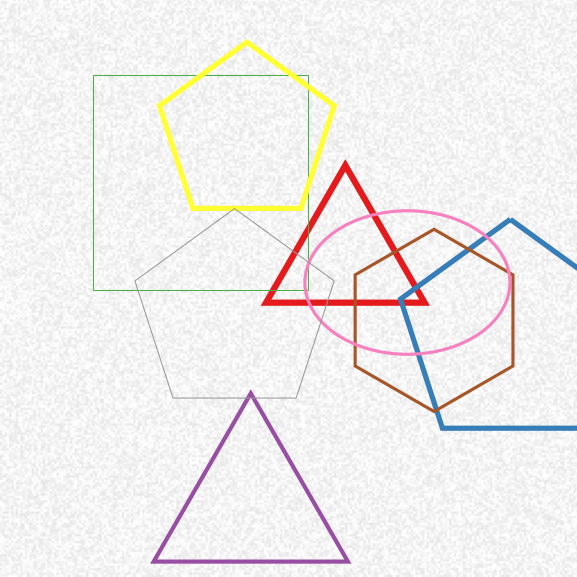[{"shape": "triangle", "thickness": 3, "radius": 0.79, "center": [0.598, 0.554]}, {"shape": "pentagon", "thickness": 2.5, "radius": 1.0, "center": [0.884, 0.419]}, {"shape": "square", "thickness": 0.5, "radius": 0.93, "center": [0.347, 0.684]}, {"shape": "triangle", "thickness": 2, "radius": 0.97, "center": [0.434, 0.124]}, {"shape": "pentagon", "thickness": 2.5, "radius": 0.8, "center": [0.428, 0.767]}, {"shape": "hexagon", "thickness": 1.5, "radius": 0.79, "center": [0.752, 0.444]}, {"shape": "oval", "thickness": 1.5, "radius": 0.89, "center": [0.705, 0.51]}, {"shape": "pentagon", "thickness": 0.5, "radius": 0.91, "center": [0.406, 0.457]}]